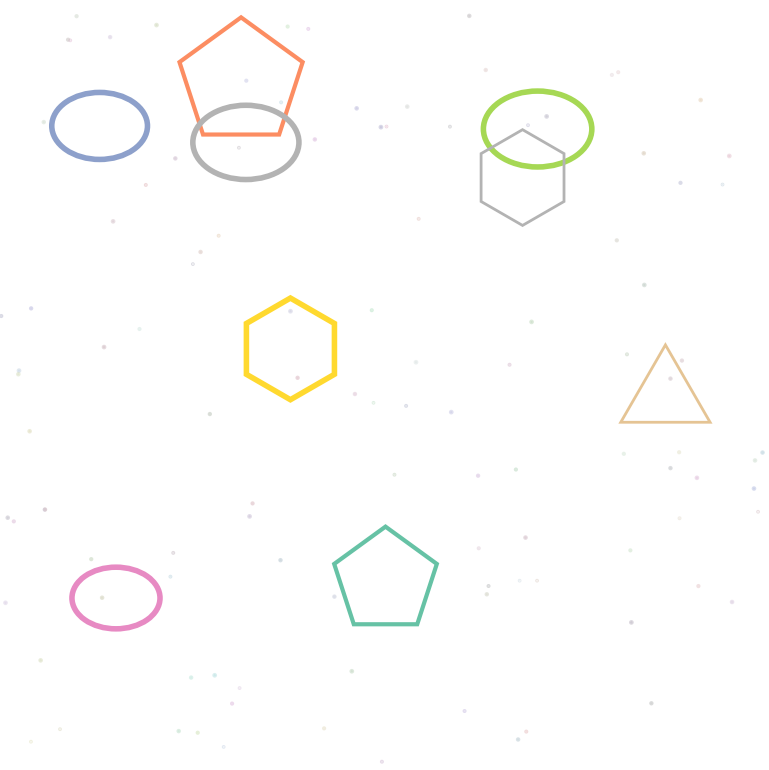[{"shape": "pentagon", "thickness": 1.5, "radius": 0.35, "center": [0.501, 0.246]}, {"shape": "pentagon", "thickness": 1.5, "radius": 0.42, "center": [0.313, 0.893]}, {"shape": "oval", "thickness": 2, "radius": 0.31, "center": [0.129, 0.836]}, {"shape": "oval", "thickness": 2, "radius": 0.29, "center": [0.151, 0.223]}, {"shape": "oval", "thickness": 2, "radius": 0.35, "center": [0.698, 0.832]}, {"shape": "hexagon", "thickness": 2, "radius": 0.33, "center": [0.377, 0.547]}, {"shape": "triangle", "thickness": 1, "radius": 0.33, "center": [0.864, 0.485]}, {"shape": "hexagon", "thickness": 1, "radius": 0.31, "center": [0.679, 0.769]}, {"shape": "oval", "thickness": 2, "radius": 0.34, "center": [0.319, 0.815]}]